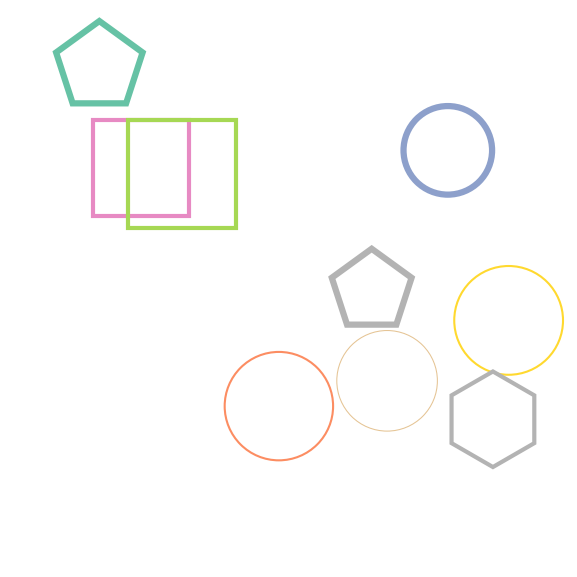[{"shape": "pentagon", "thickness": 3, "radius": 0.39, "center": [0.172, 0.884]}, {"shape": "circle", "thickness": 1, "radius": 0.47, "center": [0.483, 0.296]}, {"shape": "circle", "thickness": 3, "radius": 0.38, "center": [0.775, 0.739]}, {"shape": "square", "thickness": 2, "radius": 0.42, "center": [0.244, 0.708]}, {"shape": "square", "thickness": 2, "radius": 0.47, "center": [0.315, 0.698]}, {"shape": "circle", "thickness": 1, "radius": 0.47, "center": [0.881, 0.444]}, {"shape": "circle", "thickness": 0.5, "radius": 0.44, "center": [0.67, 0.34]}, {"shape": "pentagon", "thickness": 3, "radius": 0.36, "center": [0.644, 0.496]}, {"shape": "hexagon", "thickness": 2, "radius": 0.41, "center": [0.854, 0.273]}]